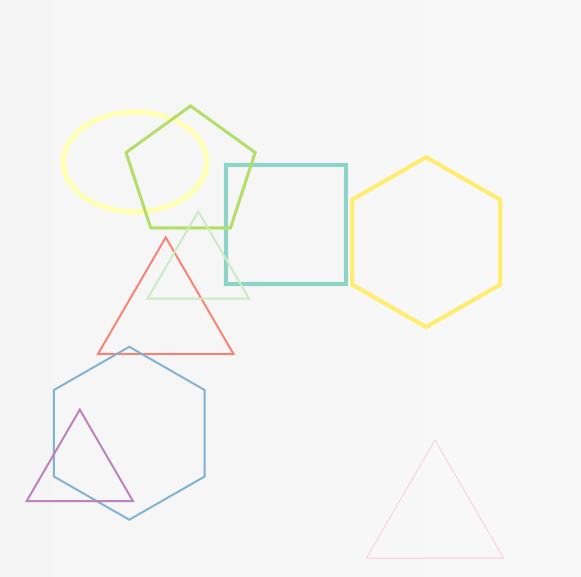[{"shape": "square", "thickness": 2, "radius": 0.52, "center": [0.492, 0.61]}, {"shape": "oval", "thickness": 2.5, "radius": 0.62, "center": [0.232, 0.719]}, {"shape": "triangle", "thickness": 1, "radius": 0.67, "center": [0.285, 0.453]}, {"shape": "hexagon", "thickness": 1, "radius": 0.75, "center": [0.222, 0.249]}, {"shape": "pentagon", "thickness": 1.5, "radius": 0.58, "center": [0.328, 0.699]}, {"shape": "triangle", "thickness": 0.5, "radius": 0.68, "center": [0.748, 0.101]}, {"shape": "triangle", "thickness": 1, "radius": 0.53, "center": [0.137, 0.184]}, {"shape": "triangle", "thickness": 1, "radius": 0.5, "center": [0.341, 0.532]}, {"shape": "hexagon", "thickness": 2, "radius": 0.74, "center": [0.733, 0.58]}]